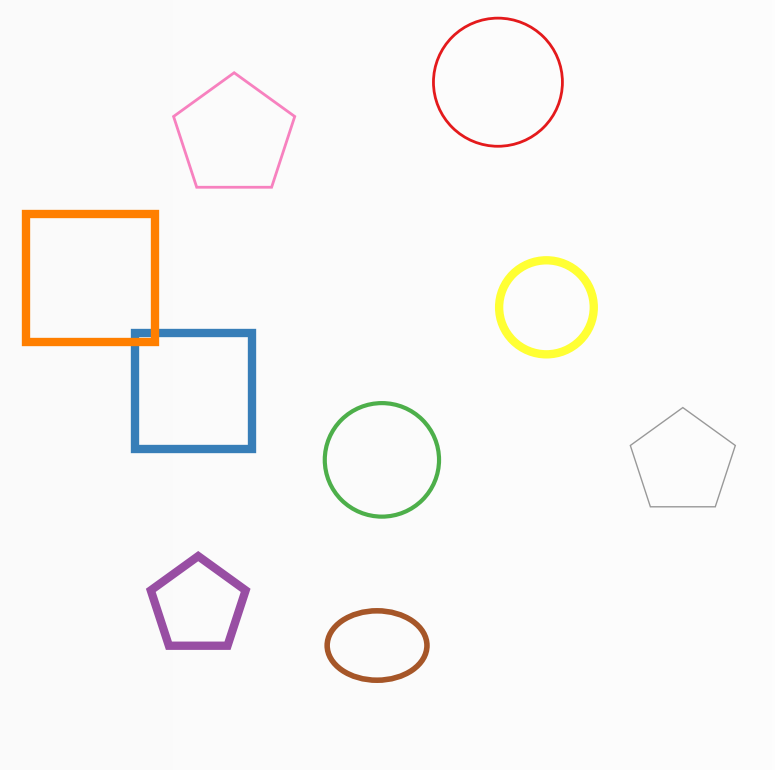[{"shape": "circle", "thickness": 1, "radius": 0.42, "center": [0.643, 0.893]}, {"shape": "square", "thickness": 3, "radius": 0.38, "center": [0.25, 0.492]}, {"shape": "circle", "thickness": 1.5, "radius": 0.37, "center": [0.493, 0.403]}, {"shape": "pentagon", "thickness": 3, "radius": 0.32, "center": [0.256, 0.213]}, {"shape": "square", "thickness": 3, "radius": 0.42, "center": [0.116, 0.639]}, {"shape": "circle", "thickness": 3, "radius": 0.31, "center": [0.705, 0.601]}, {"shape": "oval", "thickness": 2, "radius": 0.32, "center": [0.487, 0.162]}, {"shape": "pentagon", "thickness": 1, "radius": 0.41, "center": [0.302, 0.823]}, {"shape": "pentagon", "thickness": 0.5, "radius": 0.36, "center": [0.881, 0.399]}]